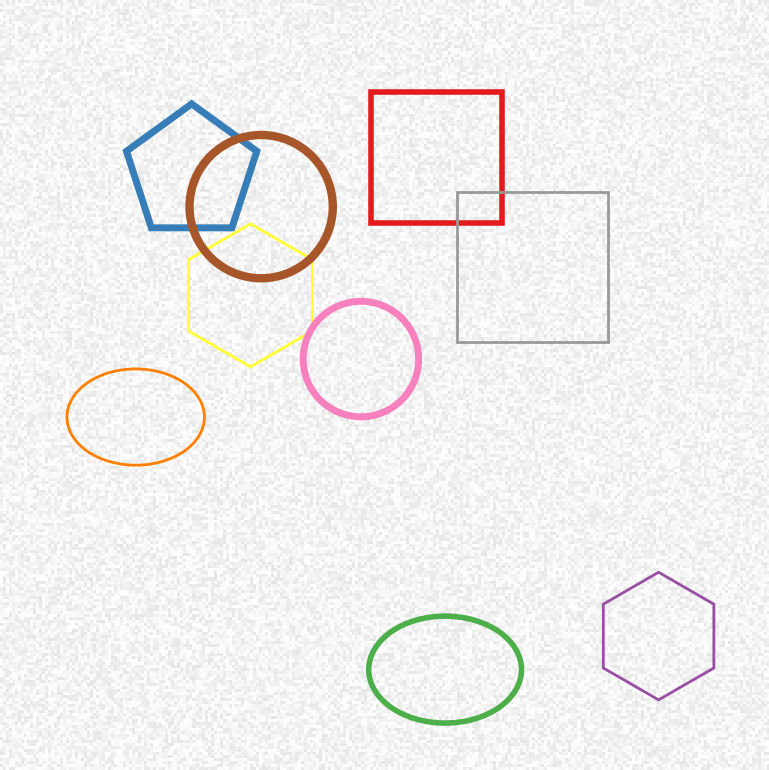[{"shape": "square", "thickness": 2, "radius": 0.43, "center": [0.567, 0.796]}, {"shape": "pentagon", "thickness": 2.5, "radius": 0.44, "center": [0.249, 0.776]}, {"shape": "oval", "thickness": 2, "radius": 0.5, "center": [0.578, 0.13]}, {"shape": "hexagon", "thickness": 1, "radius": 0.41, "center": [0.855, 0.174]}, {"shape": "oval", "thickness": 1, "radius": 0.45, "center": [0.176, 0.458]}, {"shape": "hexagon", "thickness": 1, "radius": 0.46, "center": [0.325, 0.616]}, {"shape": "circle", "thickness": 3, "radius": 0.47, "center": [0.339, 0.732]}, {"shape": "circle", "thickness": 2.5, "radius": 0.38, "center": [0.469, 0.534]}, {"shape": "square", "thickness": 1, "radius": 0.49, "center": [0.692, 0.653]}]